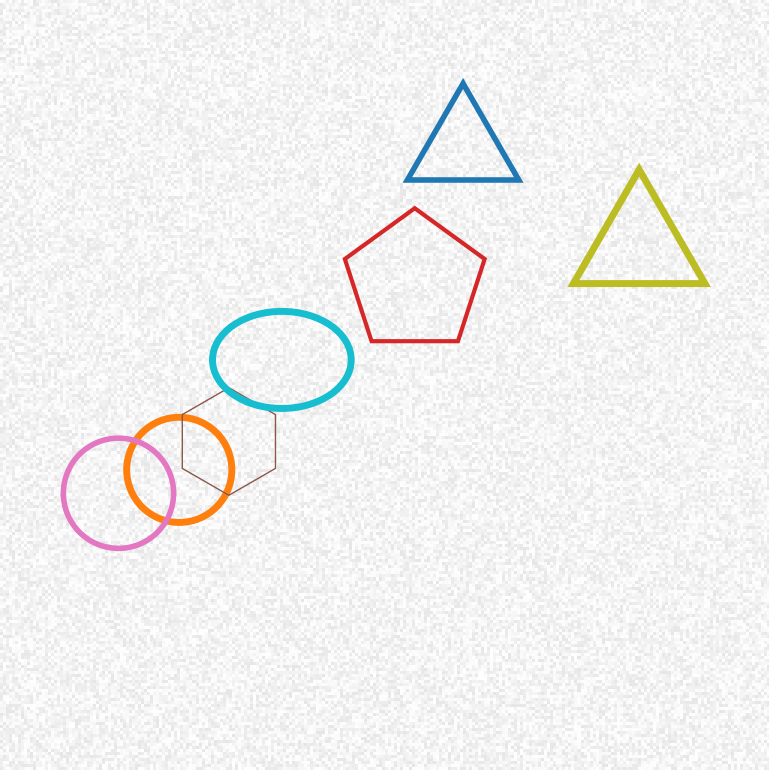[{"shape": "triangle", "thickness": 2, "radius": 0.42, "center": [0.601, 0.808]}, {"shape": "circle", "thickness": 2.5, "radius": 0.34, "center": [0.233, 0.39]}, {"shape": "pentagon", "thickness": 1.5, "radius": 0.48, "center": [0.539, 0.634]}, {"shape": "hexagon", "thickness": 0.5, "radius": 0.35, "center": [0.297, 0.427]}, {"shape": "circle", "thickness": 2, "radius": 0.36, "center": [0.154, 0.359]}, {"shape": "triangle", "thickness": 2.5, "radius": 0.49, "center": [0.83, 0.681]}, {"shape": "oval", "thickness": 2.5, "radius": 0.45, "center": [0.366, 0.533]}]